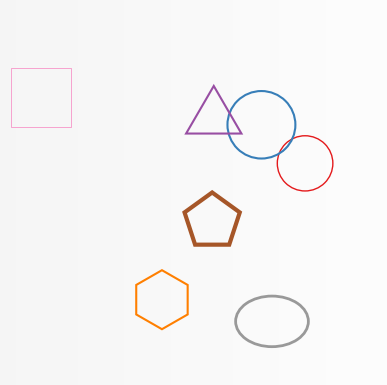[{"shape": "circle", "thickness": 1, "radius": 0.36, "center": [0.787, 0.576]}, {"shape": "circle", "thickness": 1.5, "radius": 0.44, "center": [0.675, 0.676]}, {"shape": "triangle", "thickness": 1.5, "radius": 0.41, "center": [0.552, 0.694]}, {"shape": "hexagon", "thickness": 1.5, "radius": 0.38, "center": [0.418, 0.222]}, {"shape": "pentagon", "thickness": 3, "radius": 0.37, "center": [0.548, 0.425]}, {"shape": "square", "thickness": 0.5, "radius": 0.38, "center": [0.106, 0.747]}, {"shape": "oval", "thickness": 2, "radius": 0.47, "center": [0.702, 0.165]}]